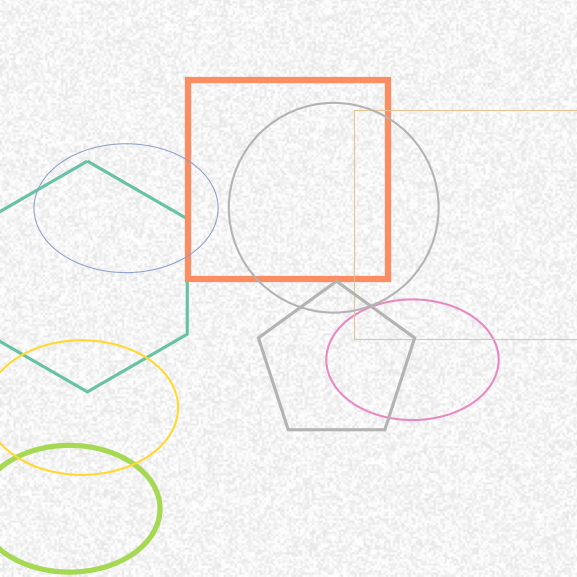[{"shape": "hexagon", "thickness": 1.5, "radius": 1.0, "center": [0.151, 0.52]}, {"shape": "square", "thickness": 3, "radius": 0.86, "center": [0.498, 0.688]}, {"shape": "oval", "thickness": 0.5, "radius": 0.8, "center": [0.218, 0.639]}, {"shape": "oval", "thickness": 1, "radius": 0.75, "center": [0.714, 0.376]}, {"shape": "oval", "thickness": 2.5, "radius": 0.78, "center": [0.12, 0.118]}, {"shape": "oval", "thickness": 1, "radius": 0.83, "center": [0.142, 0.293]}, {"shape": "square", "thickness": 0.5, "radius": 0.99, "center": [0.811, 0.61]}, {"shape": "circle", "thickness": 1, "radius": 0.91, "center": [0.578, 0.639]}, {"shape": "pentagon", "thickness": 1.5, "radius": 0.71, "center": [0.583, 0.37]}]